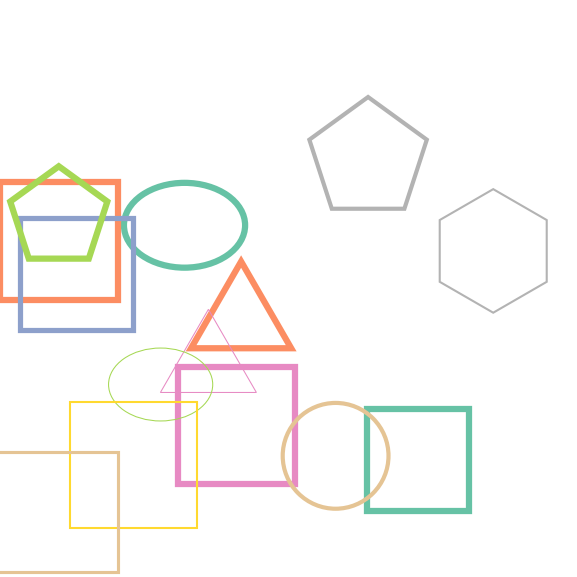[{"shape": "oval", "thickness": 3, "radius": 0.52, "center": [0.32, 0.609]}, {"shape": "square", "thickness": 3, "radius": 0.44, "center": [0.723, 0.203]}, {"shape": "triangle", "thickness": 3, "radius": 0.5, "center": [0.418, 0.446]}, {"shape": "square", "thickness": 3, "radius": 0.51, "center": [0.102, 0.582]}, {"shape": "square", "thickness": 2.5, "radius": 0.49, "center": [0.133, 0.525]}, {"shape": "triangle", "thickness": 0.5, "radius": 0.48, "center": [0.361, 0.368]}, {"shape": "square", "thickness": 3, "radius": 0.51, "center": [0.409, 0.263]}, {"shape": "oval", "thickness": 0.5, "radius": 0.45, "center": [0.278, 0.333]}, {"shape": "pentagon", "thickness": 3, "radius": 0.44, "center": [0.102, 0.623]}, {"shape": "square", "thickness": 1, "radius": 0.55, "center": [0.231, 0.194]}, {"shape": "square", "thickness": 1.5, "radius": 0.52, "center": [0.1, 0.113]}, {"shape": "circle", "thickness": 2, "radius": 0.46, "center": [0.581, 0.21]}, {"shape": "pentagon", "thickness": 2, "radius": 0.53, "center": [0.637, 0.724]}, {"shape": "hexagon", "thickness": 1, "radius": 0.53, "center": [0.854, 0.565]}]